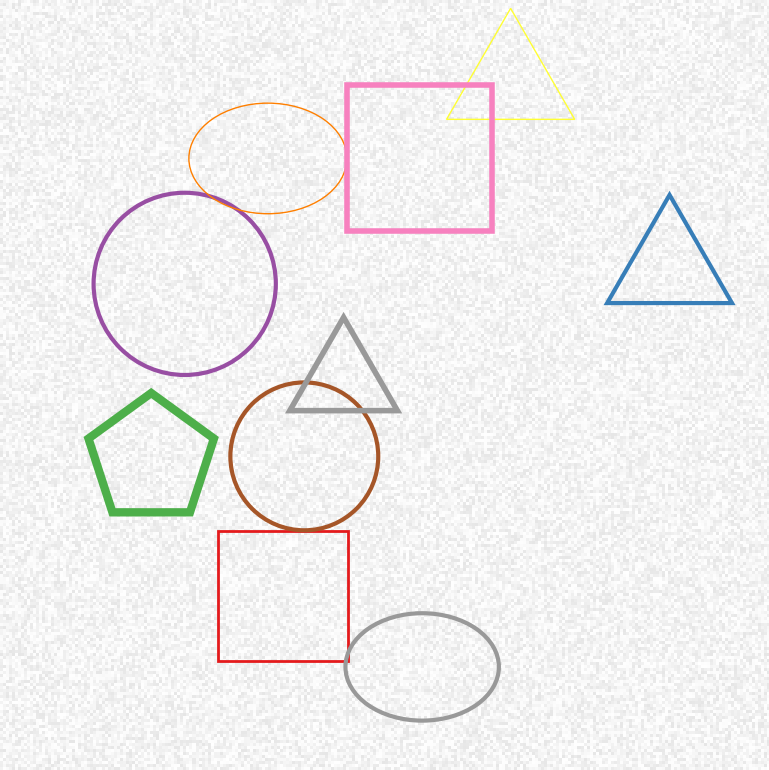[{"shape": "square", "thickness": 1, "radius": 0.42, "center": [0.367, 0.226]}, {"shape": "triangle", "thickness": 1.5, "radius": 0.47, "center": [0.87, 0.653]}, {"shape": "pentagon", "thickness": 3, "radius": 0.43, "center": [0.196, 0.404]}, {"shape": "circle", "thickness": 1.5, "radius": 0.59, "center": [0.24, 0.631]}, {"shape": "oval", "thickness": 0.5, "radius": 0.51, "center": [0.348, 0.794]}, {"shape": "triangle", "thickness": 0.5, "radius": 0.48, "center": [0.663, 0.893]}, {"shape": "circle", "thickness": 1.5, "radius": 0.48, "center": [0.395, 0.407]}, {"shape": "square", "thickness": 2, "radius": 0.47, "center": [0.545, 0.795]}, {"shape": "oval", "thickness": 1.5, "radius": 0.5, "center": [0.548, 0.134]}, {"shape": "triangle", "thickness": 2, "radius": 0.4, "center": [0.446, 0.507]}]